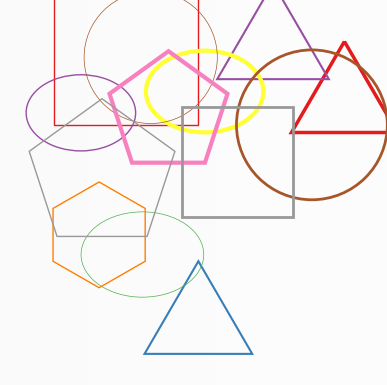[{"shape": "square", "thickness": 1, "radius": 0.93, "center": [0.324, 0.862]}, {"shape": "triangle", "thickness": 2.5, "radius": 0.79, "center": [0.889, 0.735]}, {"shape": "triangle", "thickness": 1.5, "radius": 0.8, "center": [0.512, 0.161]}, {"shape": "oval", "thickness": 0.5, "radius": 0.79, "center": [0.367, 0.339]}, {"shape": "triangle", "thickness": 1.5, "radius": 0.83, "center": [0.705, 0.878]}, {"shape": "oval", "thickness": 1, "radius": 0.71, "center": [0.209, 0.707]}, {"shape": "hexagon", "thickness": 1, "radius": 0.69, "center": [0.256, 0.39]}, {"shape": "oval", "thickness": 3, "radius": 0.76, "center": [0.528, 0.762]}, {"shape": "circle", "thickness": 0.5, "radius": 0.86, "center": [0.389, 0.851]}, {"shape": "circle", "thickness": 2, "radius": 0.97, "center": [0.805, 0.676]}, {"shape": "pentagon", "thickness": 3, "radius": 0.8, "center": [0.435, 0.707]}, {"shape": "pentagon", "thickness": 1, "radius": 0.99, "center": [0.263, 0.546]}, {"shape": "square", "thickness": 2, "radius": 0.71, "center": [0.613, 0.58]}]